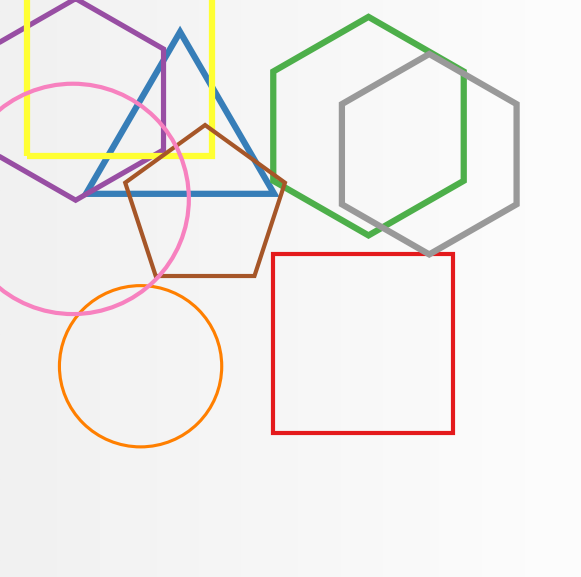[{"shape": "square", "thickness": 2, "radius": 0.77, "center": [0.624, 0.405]}, {"shape": "triangle", "thickness": 3, "radius": 0.93, "center": [0.31, 0.757]}, {"shape": "hexagon", "thickness": 3, "radius": 0.95, "center": [0.634, 0.781]}, {"shape": "hexagon", "thickness": 2.5, "radius": 0.87, "center": [0.13, 0.827]}, {"shape": "circle", "thickness": 1.5, "radius": 0.7, "center": [0.242, 0.365]}, {"shape": "square", "thickness": 3, "radius": 0.79, "center": [0.206, 0.887]}, {"shape": "pentagon", "thickness": 2, "radius": 0.72, "center": [0.353, 0.638]}, {"shape": "circle", "thickness": 2, "radius": 1.0, "center": [0.125, 0.655]}, {"shape": "hexagon", "thickness": 3, "radius": 0.87, "center": [0.738, 0.732]}]